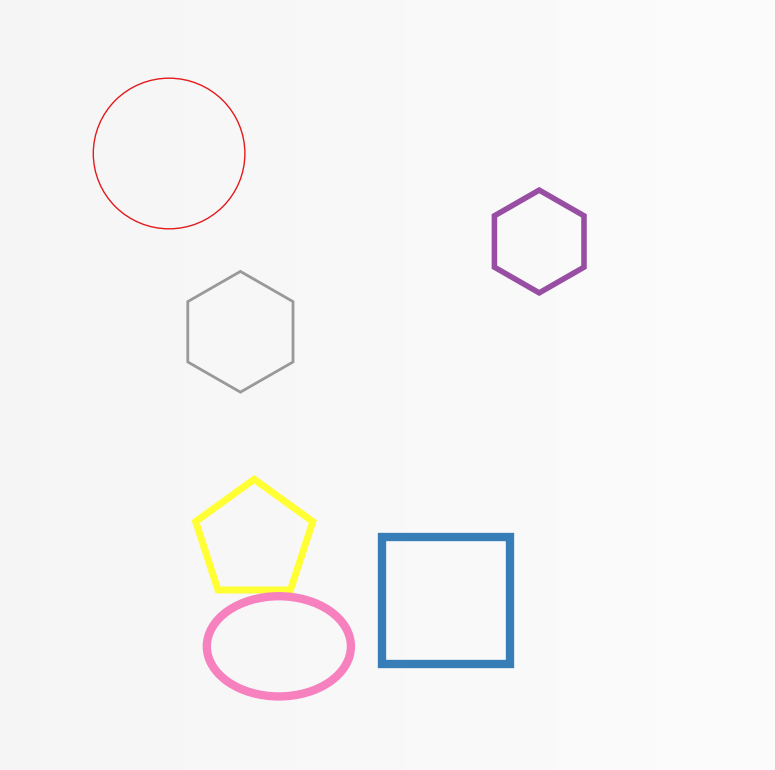[{"shape": "circle", "thickness": 0.5, "radius": 0.49, "center": [0.218, 0.801]}, {"shape": "square", "thickness": 3, "radius": 0.41, "center": [0.575, 0.22]}, {"shape": "hexagon", "thickness": 2, "radius": 0.33, "center": [0.696, 0.686]}, {"shape": "pentagon", "thickness": 2.5, "radius": 0.4, "center": [0.328, 0.298]}, {"shape": "oval", "thickness": 3, "radius": 0.46, "center": [0.36, 0.161]}, {"shape": "hexagon", "thickness": 1, "radius": 0.39, "center": [0.31, 0.569]}]